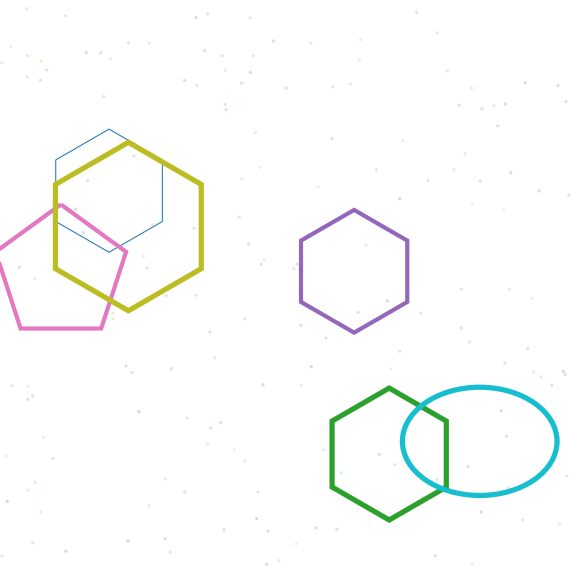[{"shape": "hexagon", "thickness": 0.5, "radius": 0.53, "center": [0.189, 0.669]}, {"shape": "hexagon", "thickness": 2.5, "radius": 0.57, "center": [0.674, 0.213]}, {"shape": "hexagon", "thickness": 2, "radius": 0.53, "center": [0.613, 0.529]}, {"shape": "pentagon", "thickness": 2, "radius": 0.59, "center": [0.105, 0.526]}, {"shape": "hexagon", "thickness": 2.5, "radius": 0.73, "center": [0.222, 0.607]}, {"shape": "oval", "thickness": 2.5, "radius": 0.67, "center": [0.831, 0.235]}]